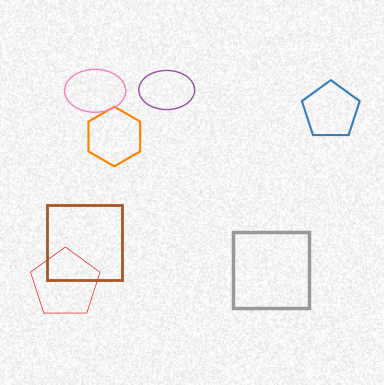[{"shape": "pentagon", "thickness": 0.5, "radius": 0.47, "center": [0.17, 0.264]}, {"shape": "pentagon", "thickness": 1.5, "radius": 0.39, "center": [0.859, 0.713]}, {"shape": "oval", "thickness": 1, "radius": 0.36, "center": [0.433, 0.766]}, {"shape": "hexagon", "thickness": 1.5, "radius": 0.39, "center": [0.297, 0.645]}, {"shape": "square", "thickness": 2, "radius": 0.49, "center": [0.22, 0.369]}, {"shape": "oval", "thickness": 1, "radius": 0.4, "center": [0.247, 0.764]}, {"shape": "square", "thickness": 2.5, "radius": 0.49, "center": [0.704, 0.299]}]